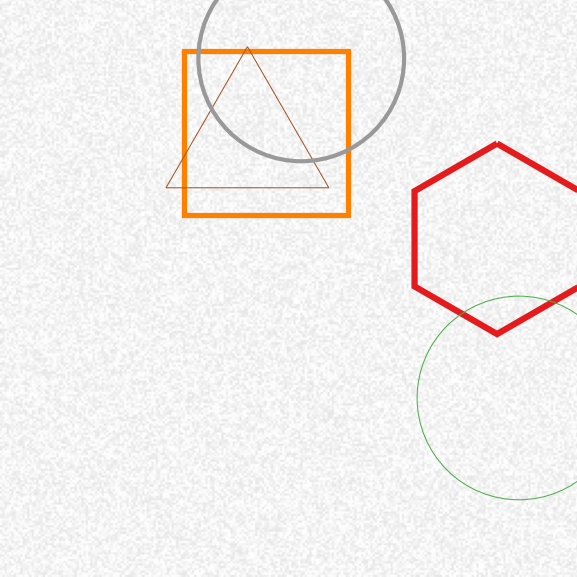[{"shape": "hexagon", "thickness": 3, "radius": 0.82, "center": [0.861, 0.586]}, {"shape": "circle", "thickness": 0.5, "radius": 0.88, "center": [0.899, 0.31]}, {"shape": "square", "thickness": 2.5, "radius": 0.71, "center": [0.461, 0.769]}, {"shape": "triangle", "thickness": 0.5, "radius": 0.81, "center": [0.428, 0.755]}, {"shape": "circle", "thickness": 2, "radius": 0.89, "center": [0.522, 0.898]}]